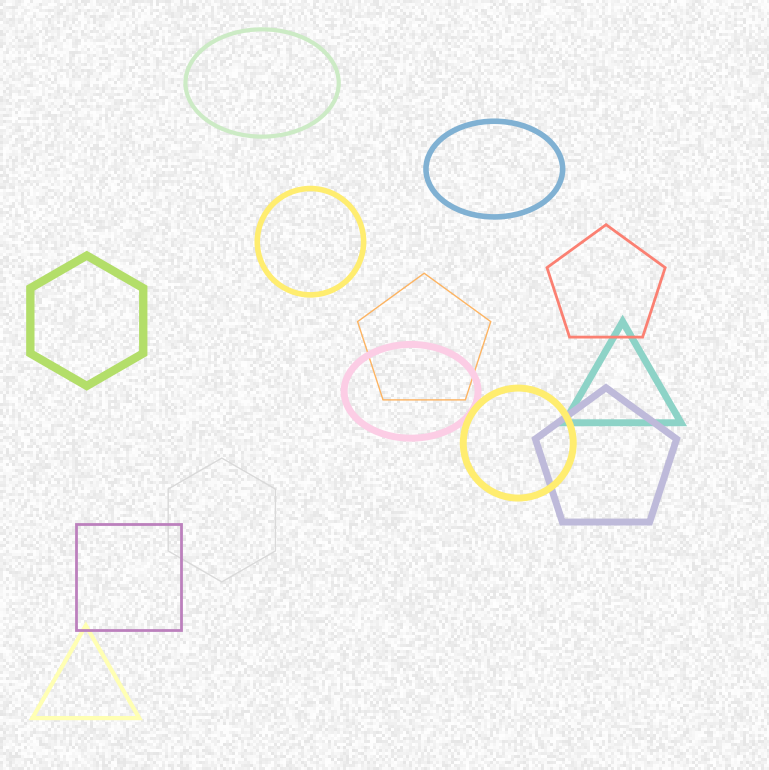[{"shape": "triangle", "thickness": 2.5, "radius": 0.44, "center": [0.809, 0.495]}, {"shape": "triangle", "thickness": 1.5, "radius": 0.4, "center": [0.111, 0.107]}, {"shape": "pentagon", "thickness": 2.5, "radius": 0.48, "center": [0.787, 0.4]}, {"shape": "pentagon", "thickness": 1, "radius": 0.4, "center": [0.787, 0.627]}, {"shape": "oval", "thickness": 2, "radius": 0.44, "center": [0.642, 0.78]}, {"shape": "pentagon", "thickness": 0.5, "radius": 0.45, "center": [0.551, 0.554]}, {"shape": "hexagon", "thickness": 3, "radius": 0.42, "center": [0.113, 0.583]}, {"shape": "oval", "thickness": 2.5, "radius": 0.43, "center": [0.534, 0.492]}, {"shape": "hexagon", "thickness": 0.5, "radius": 0.4, "center": [0.288, 0.325]}, {"shape": "square", "thickness": 1, "radius": 0.34, "center": [0.167, 0.25]}, {"shape": "oval", "thickness": 1.5, "radius": 0.5, "center": [0.34, 0.892]}, {"shape": "circle", "thickness": 2.5, "radius": 0.36, "center": [0.673, 0.425]}, {"shape": "circle", "thickness": 2, "radius": 0.35, "center": [0.403, 0.686]}]